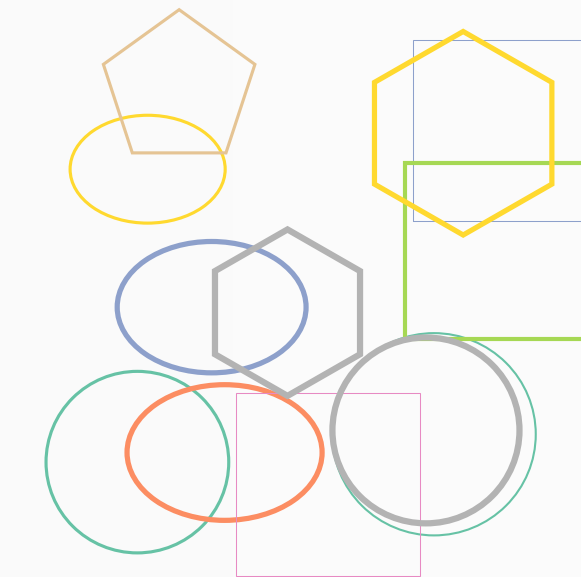[{"shape": "circle", "thickness": 1, "radius": 0.88, "center": [0.747, 0.247]}, {"shape": "circle", "thickness": 1.5, "radius": 0.79, "center": [0.236, 0.199]}, {"shape": "oval", "thickness": 2.5, "radius": 0.84, "center": [0.386, 0.216]}, {"shape": "oval", "thickness": 2.5, "radius": 0.81, "center": [0.364, 0.467]}, {"shape": "square", "thickness": 0.5, "radius": 0.78, "center": [0.867, 0.773]}, {"shape": "square", "thickness": 0.5, "radius": 0.79, "center": [0.564, 0.16]}, {"shape": "square", "thickness": 2, "radius": 0.76, "center": [0.849, 0.565]}, {"shape": "oval", "thickness": 1.5, "radius": 0.67, "center": [0.254, 0.706]}, {"shape": "hexagon", "thickness": 2.5, "radius": 0.88, "center": [0.797, 0.768]}, {"shape": "pentagon", "thickness": 1.5, "radius": 0.69, "center": [0.308, 0.845]}, {"shape": "circle", "thickness": 3, "radius": 0.8, "center": [0.733, 0.254]}, {"shape": "hexagon", "thickness": 3, "radius": 0.72, "center": [0.495, 0.458]}]